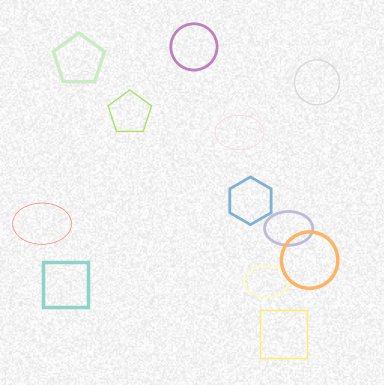[{"shape": "square", "thickness": 2.5, "radius": 0.29, "center": [0.17, 0.261]}, {"shape": "oval", "thickness": 1, "radius": 0.29, "center": [0.692, 0.269]}, {"shape": "oval", "thickness": 2, "radius": 0.31, "center": [0.75, 0.407]}, {"shape": "oval", "thickness": 0.5, "radius": 0.38, "center": [0.109, 0.419]}, {"shape": "hexagon", "thickness": 2, "radius": 0.31, "center": [0.651, 0.478]}, {"shape": "circle", "thickness": 2.5, "radius": 0.37, "center": [0.804, 0.324]}, {"shape": "pentagon", "thickness": 1, "radius": 0.3, "center": [0.337, 0.707]}, {"shape": "oval", "thickness": 0.5, "radius": 0.32, "center": [0.622, 0.656]}, {"shape": "circle", "thickness": 1, "radius": 0.29, "center": [0.823, 0.786]}, {"shape": "circle", "thickness": 2, "radius": 0.3, "center": [0.504, 0.878]}, {"shape": "pentagon", "thickness": 2.5, "radius": 0.35, "center": [0.205, 0.845]}, {"shape": "square", "thickness": 1, "radius": 0.31, "center": [0.736, 0.132]}]